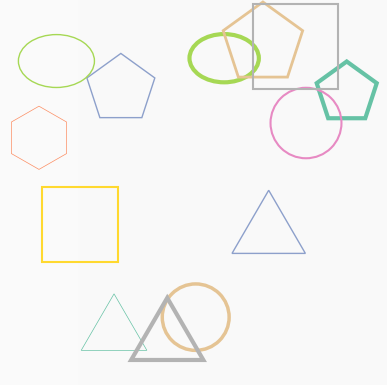[{"shape": "pentagon", "thickness": 3, "radius": 0.41, "center": [0.895, 0.759]}, {"shape": "triangle", "thickness": 0.5, "radius": 0.49, "center": [0.294, 0.139]}, {"shape": "hexagon", "thickness": 0.5, "radius": 0.41, "center": [0.101, 0.642]}, {"shape": "triangle", "thickness": 1, "radius": 0.55, "center": [0.693, 0.396]}, {"shape": "pentagon", "thickness": 1, "radius": 0.46, "center": [0.312, 0.769]}, {"shape": "circle", "thickness": 1.5, "radius": 0.46, "center": [0.79, 0.68]}, {"shape": "oval", "thickness": 3, "radius": 0.45, "center": [0.578, 0.849]}, {"shape": "oval", "thickness": 1, "radius": 0.49, "center": [0.146, 0.841]}, {"shape": "square", "thickness": 1.5, "radius": 0.49, "center": [0.207, 0.418]}, {"shape": "circle", "thickness": 2.5, "radius": 0.43, "center": [0.505, 0.176]}, {"shape": "pentagon", "thickness": 2, "radius": 0.54, "center": [0.679, 0.887]}, {"shape": "triangle", "thickness": 3, "radius": 0.54, "center": [0.432, 0.119]}, {"shape": "square", "thickness": 1.5, "radius": 0.55, "center": [0.763, 0.879]}]